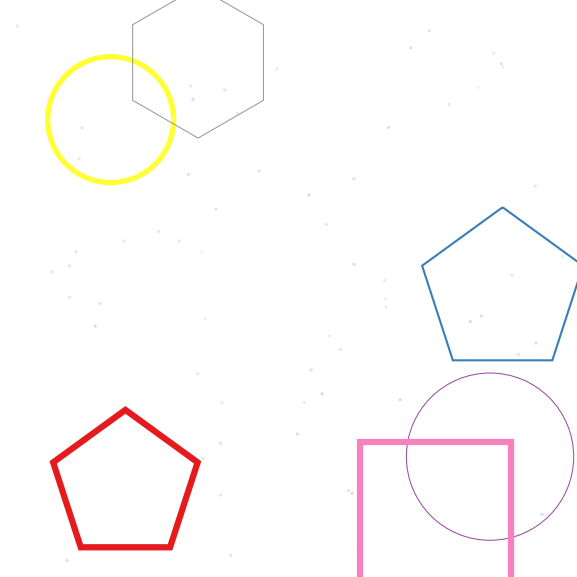[{"shape": "pentagon", "thickness": 3, "radius": 0.66, "center": [0.217, 0.158]}, {"shape": "pentagon", "thickness": 1, "radius": 0.73, "center": [0.87, 0.494]}, {"shape": "circle", "thickness": 0.5, "radius": 0.72, "center": [0.849, 0.208]}, {"shape": "circle", "thickness": 2.5, "radius": 0.55, "center": [0.192, 0.792]}, {"shape": "square", "thickness": 3, "radius": 0.66, "center": [0.754, 0.103]}, {"shape": "hexagon", "thickness": 0.5, "radius": 0.65, "center": [0.343, 0.891]}]